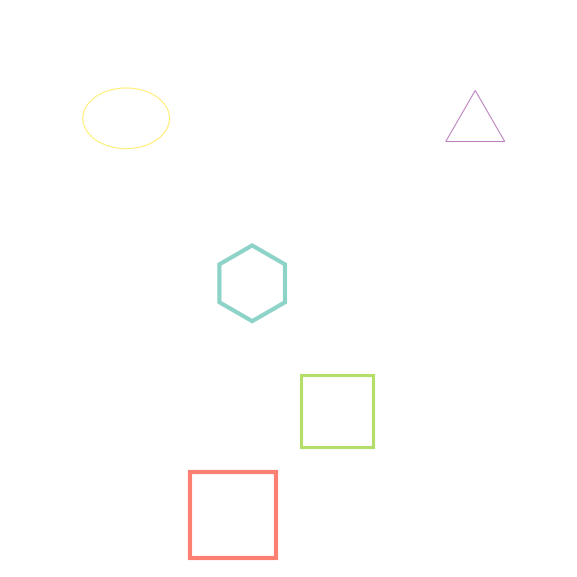[{"shape": "hexagon", "thickness": 2, "radius": 0.33, "center": [0.437, 0.509]}, {"shape": "square", "thickness": 2, "radius": 0.37, "center": [0.403, 0.108]}, {"shape": "square", "thickness": 1.5, "radius": 0.31, "center": [0.583, 0.287]}, {"shape": "triangle", "thickness": 0.5, "radius": 0.29, "center": [0.823, 0.784]}, {"shape": "oval", "thickness": 0.5, "radius": 0.38, "center": [0.218, 0.794]}]